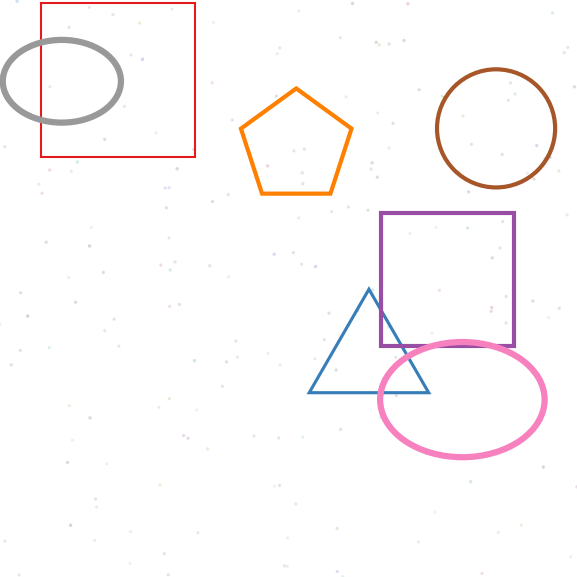[{"shape": "square", "thickness": 1, "radius": 0.67, "center": [0.204, 0.861]}, {"shape": "triangle", "thickness": 1.5, "radius": 0.6, "center": [0.639, 0.379]}, {"shape": "square", "thickness": 2, "radius": 0.58, "center": [0.775, 0.515]}, {"shape": "pentagon", "thickness": 2, "radius": 0.5, "center": [0.513, 0.745]}, {"shape": "circle", "thickness": 2, "radius": 0.51, "center": [0.859, 0.777]}, {"shape": "oval", "thickness": 3, "radius": 0.71, "center": [0.801, 0.307]}, {"shape": "oval", "thickness": 3, "radius": 0.51, "center": [0.107, 0.858]}]